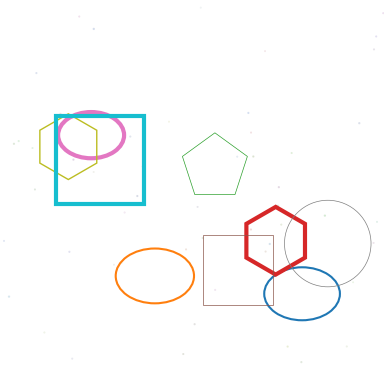[{"shape": "oval", "thickness": 1.5, "radius": 0.49, "center": [0.785, 0.237]}, {"shape": "oval", "thickness": 1.5, "radius": 0.51, "center": [0.402, 0.283]}, {"shape": "pentagon", "thickness": 0.5, "radius": 0.44, "center": [0.558, 0.566]}, {"shape": "hexagon", "thickness": 3, "radius": 0.44, "center": [0.716, 0.375]}, {"shape": "square", "thickness": 0.5, "radius": 0.46, "center": [0.619, 0.299]}, {"shape": "oval", "thickness": 3, "radius": 0.43, "center": [0.237, 0.649]}, {"shape": "circle", "thickness": 0.5, "radius": 0.56, "center": [0.851, 0.367]}, {"shape": "hexagon", "thickness": 1, "radius": 0.43, "center": [0.177, 0.619]}, {"shape": "square", "thickness": 3, "radius": 0.57, "center": [0.26, 0.584]}]